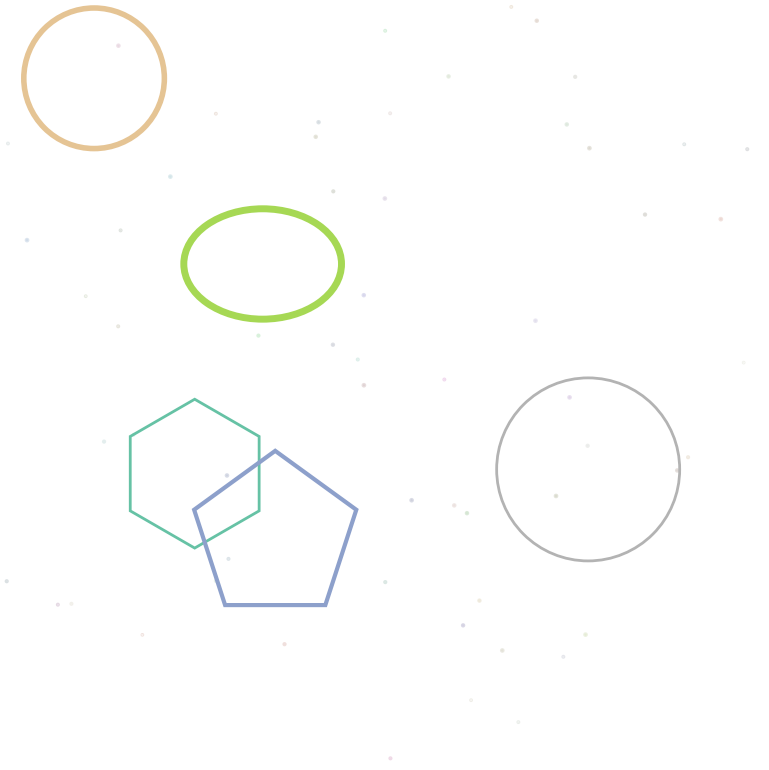[{"shape": "hexagon", "thickness": 1, "radius": 0.48, "center": [0.253, 0.385]}, {"shape": "pentagon", "thickness": 1.5, "radius": 0.55, "center": [0.357, 0.304]}, {"shape": "oval", "thickness": 2.5, "radius": 0.51, "center": [0.341, 0.657]}, {"shape": "circle", "thickness": 2, "radius": 0.46, "center": [0.122, 0.898]}, {"shape": "circle", "thickness": 1, "radius": 0.59, "center": [0.764, 0.39]}]